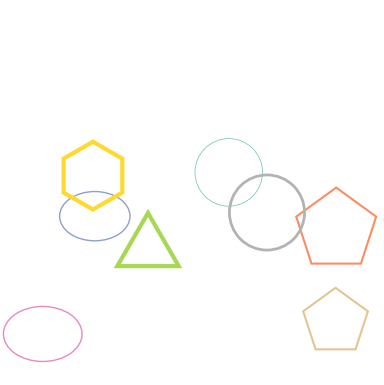[{"shape": "circle", "thickness": 0.5, "radius": 0.44, "center": [0.594, 0.552]}, {"shape": "pentagon", "thickness": 1.5, "radius": 0.55, "center": [0.873, 0.404]}, {"shape": "oval", "thickness": 1, "radius": 0.46, "center": [0.246, 0.439]}, {"shape": "oval", "thickness": 1, "radius": 0.51, "center": [0.111, 0.133]}, {"shape": "triangle", "thickness": 3, "radius": 0.46, "center": [0.384, 0.355]}, {"shape": "hexagon", "thickness": 3, "radius": 0.44, "center": [0.241, 0.544]}, {"shape": "pentagon", "thickness": 1.5, "radius": 0.44, "center": [0.872, 0.164]}, {"shape": "circle", "thickness": 2, "radius": 0.49, "center": [0.693, 0.448]}]